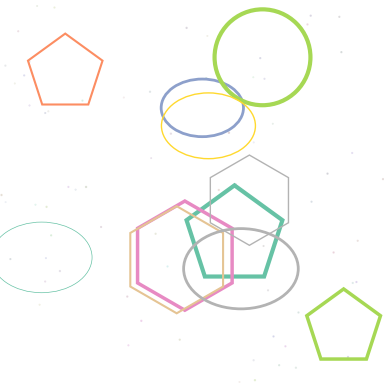[{"shape": "pentagon", "thickness": 3, "radius": 0.65, "center": [0.609, 0.388]}, {"shape": "oval", "thickness": 0.5, "radius": 0.66, "center": [0.108, 0.331]}, {"shape": "pentagon", "thickness": 1.5, "radius": 0.51, "center": [0.169, 0.811]}, {"shape": "oval", "thickness": 2, "radius": 0.53, "center": [0.525, 0.72]}, {"shape": "hexagon", "thickness": 2.5, "radius": 0.71, "center": [0.48, 0.336]}, {"shape": "circle", "thickness": 3, "radius": 0.62, "center": [0.682, 0.851]}, {"shape": "pentagon", "thickness": 2.5, "radius": 0.5, "center": [0.893, 0.149]}, {"shape": "oval", "thickness": 1, "radius": 0.61, "center": [0.541, 0.673]}, {"shape": "hexagon", "thickness": 1.5, "radius": 0.7, "center": [0.459, 0.325]}, {"shape": "oval", "thickness": 2, "radius": 0.74, "center": [0.626, 0.302]}, {"shape": "hexagon", "thickness": 1, "radius": 0.59, "center": [0.648, 0.48]}]